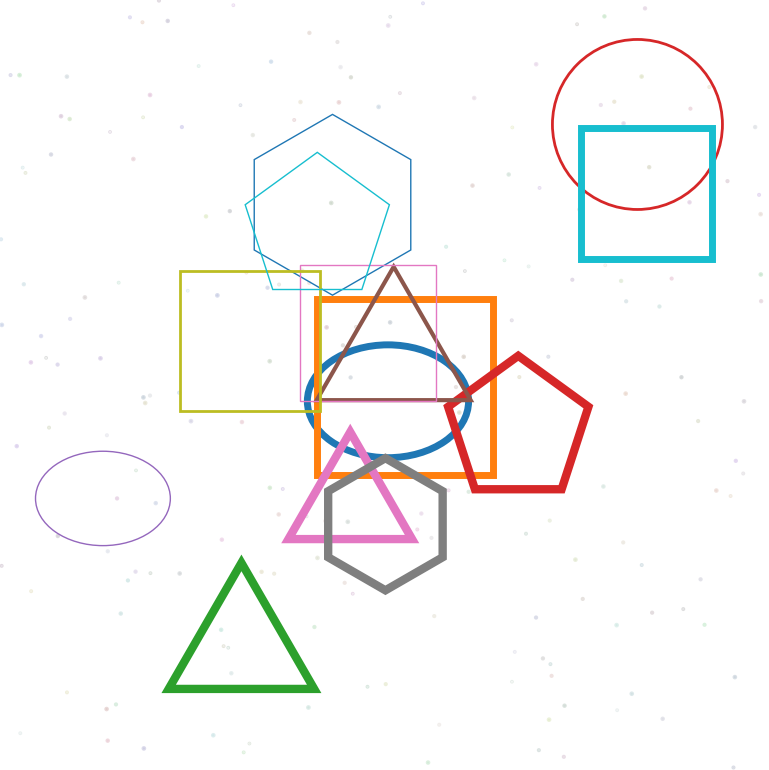[{"shape": "oval", "thickness": 2.5, "radius": 0.52, "center": [0.504, 0.479]}, {"shape": "hexagon", "thickness": 0.5, "radius": 0.59, "center": [0.432, 0.734]}, {"shape": "square", "thickness": 2.5, "radius": 0.57, "center": [0.526, 0.498]}, {"shape": "triangle", "thickness": 3, "radius": 0.55, "center": [0.314, 0.16]}, {"shape": "circle", "thickness": 1, "radius": 0.55, "center": [0.828, 0.838]}, {"shape": "pentagon", "thickness": 3, "radius": 0.48, "center": [0.673, 0.442]}, {"shape": "oval", "thickness": 0.5, "radius": 0.44, "center": [0.134, 0.353]}, {"shape": "triangle", "thickness": 1.5, "radius": 0.58, "center": [0.511, 0.538]}, {"shape": "triangle", "thickness": 3, "radius": 0.46, "center": [0.455, 0.346]}, {"shape": "square", "thickness": 0.5, "radius": 0.44, "center": [0.478, 0.567]}, {"shape": "hexagon", "thickness": 3, "radius": 0.43, "center": [0.501, 0.319]}, {"shape": "square", "thickness": 1, "radius": 0.46, "center": [0.324, 0.557]}, {"shape": "pentagon", "thickness": 0.5, "radius": 0.49, "center": [0.412, 0.704]}, {"shape": "square", "thickness": 2.5, "radius": 0.43, "center": [0.84, 0.749]}]